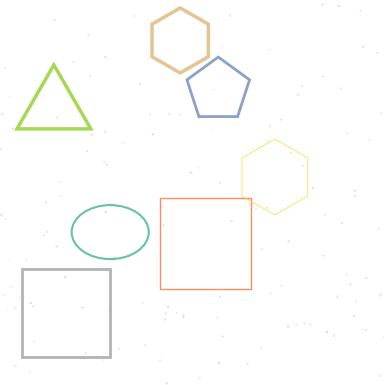[{"shape": "oval", "thickness": 1.5, "radius": 0.5, "center": [0.286, 0.397]}, {"shape": "square", "thickness": 1, "radius": 0.59, "center": [0.534, 0.367]}, {"shape": "pentagon", "thickness": 2, "radius": 0.43, "center": [0.567, 0.766]}, {"shape": "triangle", "thickness": 2.5, "radius": 0.55, "center": [0.14, 0.721]}, {"shape": "hexagon", "thickness": 0.5, "radius": 0.49, "center": [0.714, 0.54]}, {"shape": "hexagon", "thickness": 2.5, "radius": 0.42, "center": [0.468, 0.895]}, {"shape": "square", "thickness": 2, "radius": 0.57, "center": [0.17, 0.188]}]